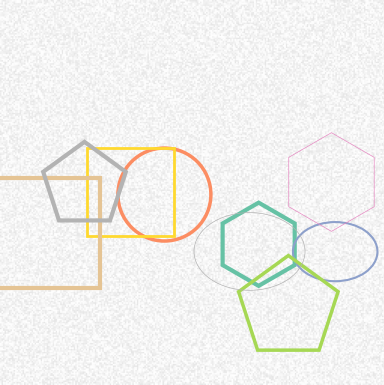[{"shape": "hexagon", "thickness": 3, "radius": 0.54, "center": [0.672, 0.366]}, {"shape": "circle", "thickness": 2.5, "radius": 0.6, "center": [0.427, 0.495]}, {"shape": "oval", "thickness": 1.5, "radius": 0.55, "center": [0.871, 0.346]}, {"shape": "hexagon", "thickness": 0.5, "radius": 0.64, "center": [0.861, 0.527]}, {"shape": "pentagon", "thickness": 2.5, "radius": 0.68, "center": [0.749, 0.2]}, {"shape": "square", "thickness": 2, "radius": 0.57, "center": [0.339, 0.501]}, {"shape": "square", "thickness": 3, "radius": 0.72, "center": [0.116, 0.394]}, {"shape": "pentagon", "thickness": 3, "radius": 0.56, "center": [0.219, 0.519]}, {"shape": "oval", "thickness": 0.5, "radius": 0.72, "center": [0.648, 0.347]}]